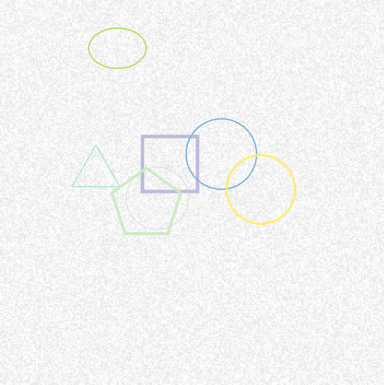[{"shape": "triangle", "thickness": 0.5, "radius": 0.36, "center": [0.249, 0.551]}, {"shape": "square", "thickness": 2.5, "radius": 0.36, "center": [0.441, 0.575]}, {"shape": "circle", "thickness": 1, "radius": 0.46, "center": [0.575, 0.6]}, {"shape": "oval", "thickness": 1, "radius": 0.37, "center": [0.305, 0.875]}, {"shape": "circle", "thickness": 0.5, "radius": 0.4, "center": [0.409, 0.485]}, {"shape": "pentagon", "thickness": 2, "radius": 0.47, "center": [0.38, 0.469]}, {"shape": "circle", "thickness": 1.5, "radius": 0.45, "center": [0.677, 0.508]}]